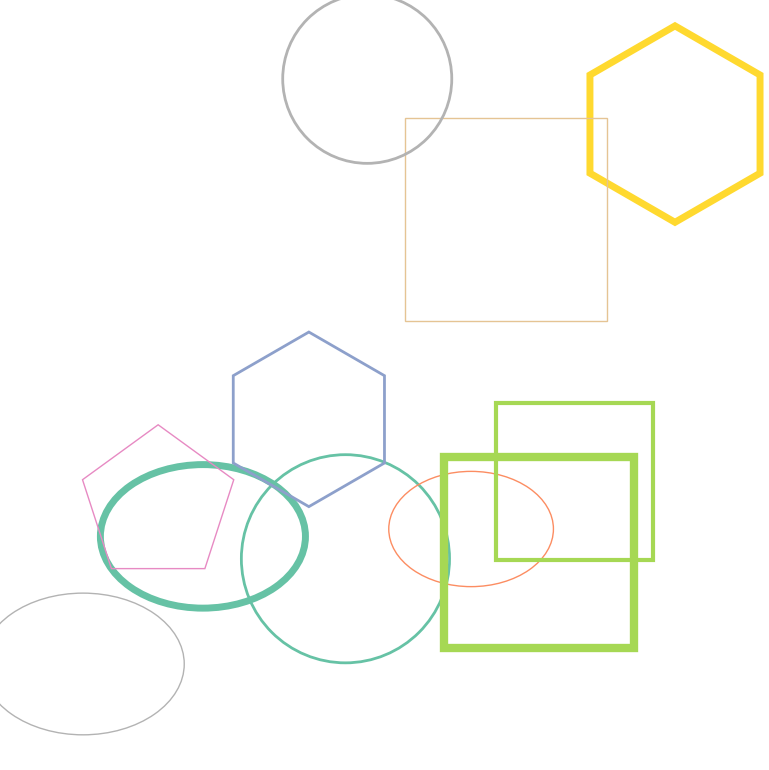[{"shape": "circle", "thickness": 1, "radius": 0.68, "center": [0.449, 0.274]}, {"shape": "oval", "thickness": 2.5, "radius": 0.67, "center": [0.264, 0.303]}, {"shape": "oval", "thickness": 0.5, "radius": 0.53, "center": [0.612, 0.313]}, {"shape": "hexagon", "thickness": 1, "radius": 0.57, "center": [0.401, 0.455]}, {"shape": "pentagon", "thickness": 0.5, "radius": 0.52, "center": [0.205, 0.345]}, {"shape": "square", "thickness": 3, "radius": 0.62, "center": [0.7, 0.282]}, {"shape": "square", "thickness": 1.5, "radius": 0.51, "center": [0.746, 0.375]}, {"shape": "hexagon", "thickness": 2.5, "radius": 0.64, "center": [0.877, 0.839]}, {"shape": "square", "thickness": 0.5, "radius": 0.66, "center": [0.657, 0.715]}, {"shape": "oval", "thickness": 0.5, "radius": 0.66, "center": [0.108, 0.138]}, {"shape": "circle", "thickness": 1, "radius": 0.55, "center": [0.477, 0.898]}]